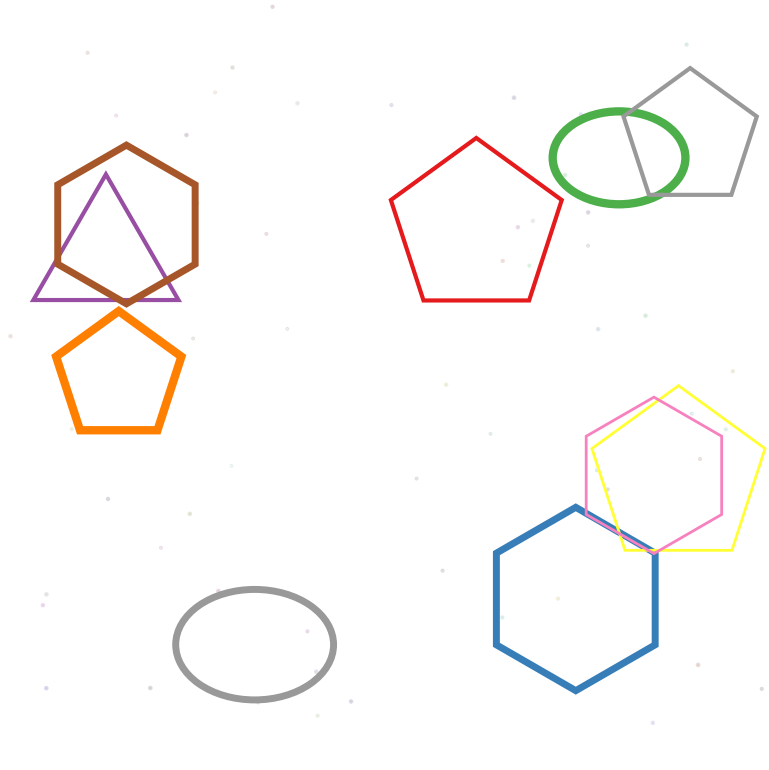[{"shape": "pentagon", "thickness": 1.5, "radius": 0.58, "center": [0.619, 0.704]}, {"shape": "hexagon", "thickness": 2.5, "radius": 0.6, "center": [0.748, 0.222]}, {"shape": "oval", "thickness": 3, "radius": 0.43, "center": [0.804, 0.795]}, {"shape": "triangle", "thickness": 1.5, "radius": 0.54, "center": [0.138, 0.665]}, {"shape": "pentagon", "thickness": 3, "radius": 0.43, "center": [0.154, 0.51]}, {"shape": "pentagon", "thickness": 1, "radius": 0.59, "center": [0.881, 0.381]}, {"shape": "hexagon", "thickness": 2.5, "radius": 0.52, "center": [0.164, 0.708]}, {"shape": "hexagon", "thickness": 1, "radius": 0.51, "center": [0.849, 0.383]}, {"shape": "oval", "thickness": 2.5, "radius": 0.51, "center": [0.331, 0.163]}, {"shape": "pentagon", "thickness": 1.5, "radius": 0.45, "center": [0.896, 0.821]}]